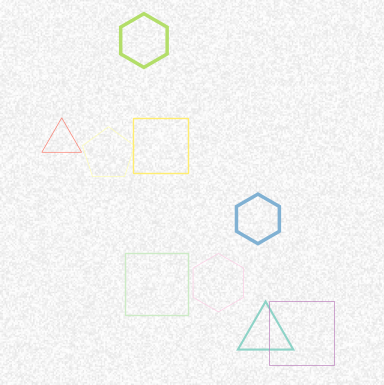[{"shape": "triangle", "thickness": 1.5, "radius": 0.42, "center": [0.69, 0.134]}, {"shape": "pentagon", "thickness": 0.5, "radius": 0.36, "center": [0.282, 0.6]}, {"shape": "triangle", "thickness": 0.5, "radius": 0.3, "center": [0.16, 0.634]}, {"shape": "hexagon", "thickness": 2.5, "radius": 0.32, "center": [0.67, 0.431]}, {"shape": "hexagon", "thickness": 2.5, "radius": 0.35, "center": [0.374, 0.895]}, {"shape": "hexagon", "thickness": 0.5, "radius": 0.38, "center": [0.567, 0.266]}, {"shape": "square", "thickness": 0.5, "radius": 0.42, "center": [0.784, 0.135]}, {"shape": "square", "thickness": 1, "radius": 0.41, "center": [0.406, 0.262]}, {"shape": "square", "thickness": 1, "radius": 0.36, "center": [0.416, 0.621]}]